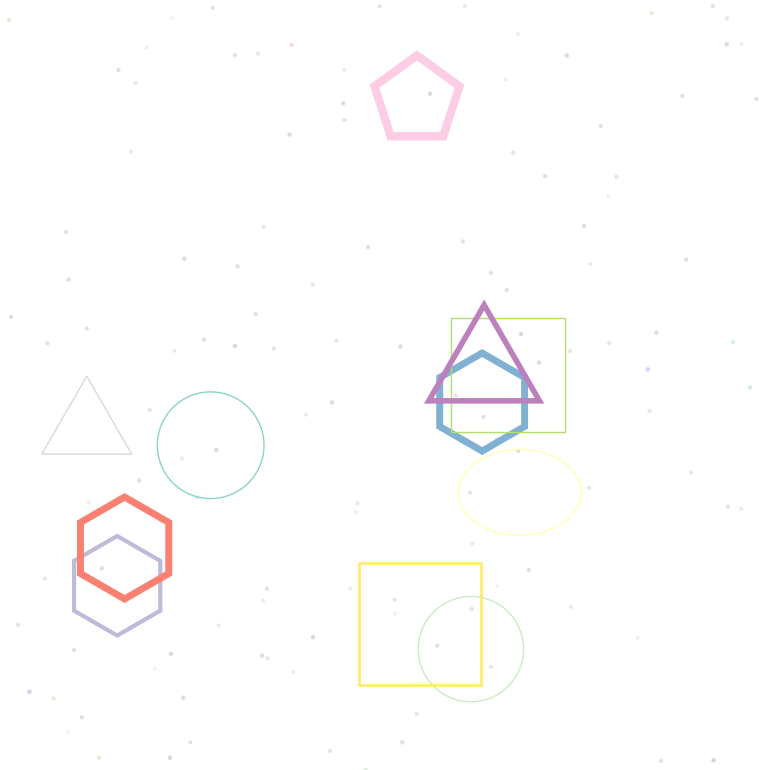[{"shape": "circle", "thickness": 0.5, "radius": 0.35, "center": [0.274, 0.422]}, {"shape": "oval", "thickness": 0.5, "radius": 0.4, "center": [0.675, 0.361]}, {"shape": "hexagon", "thickness": 1.5, "radius": 0.32, "center": [0.152, 0.239]}, {"shape": "hexagon", "thickness": 2.5, "radius": 0.33, "center": [0.162, 0.288]}, {"shape": "hexagon", "thickness": 2.5, "radius": 0.32, "center": [0.626, 0.478]}, {"shape": "square", "thickness": 0.5, "radius": 0.37, "center": [0.66, 0.513]}, {"shape": "pentagon", "thickness": 3, "radius": 0.29, "center": [0.542, 0.87]}, {"shape": "triangle", "thickness": 0.5, "radius": 0.34, "center": [0.113, 0.444]}, {"shape": "triangle", "thickness": 2, "radius": 0.42, "center": [0.629, 0.521]}, {"shape": "circle", "thickness": 0.5, "radius": 0.34, "center": [0.612, 0.157]}, {"shape": "square", "thickness": 1, "radius": 0.4, "center": [0.545, 0.189]}]